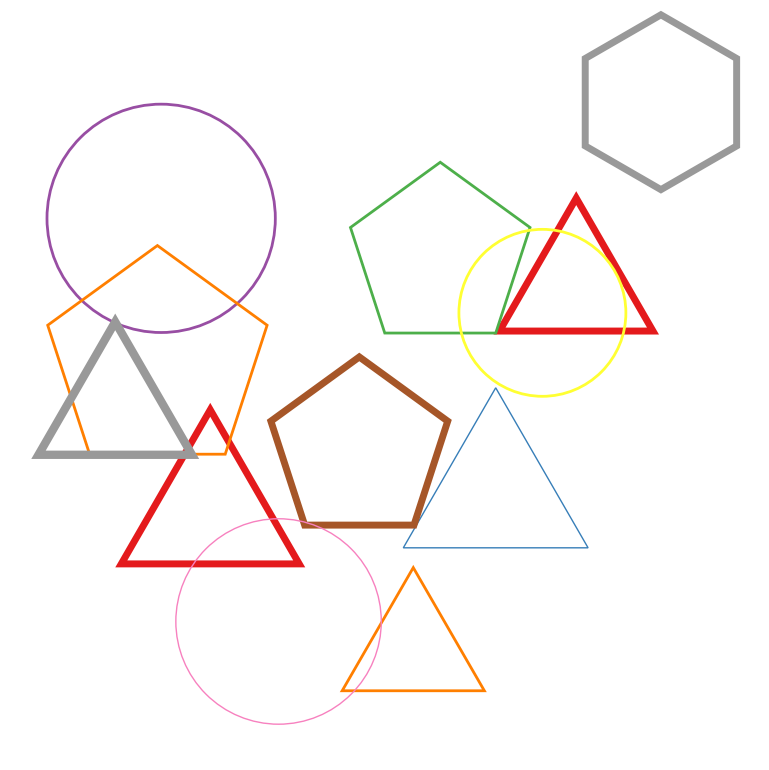[{"shape": "triangle", "thickness": 2.5, "radius": 0.58, "center": [0.748, 0.628]}, {"shape": "triangle", "thickness": 2.5, "radius": 0.67, "center": [0.273, 0.334]}, {"shape": "triangle", "thickness": 0.5, "radius": 0.69, "center": [0.644, 0.358]}, {"shape": "pentagon", "thickness": 1, "radius": 0.61, "center": [0.572, 0.667]}, {"shape": "circle", "thickness": 1, "radius": 0.74, "center": [0.209, 0.716]}, {"shape": "triangle", "thickness": 1, "radius": 0.53, "center": [0.537, 0.156]}, {"shape": "pentagon", "thickness": 1, "radius": 0.75, "center": [0.204, 0.531]}, {"shape": "circle", "thickness": 1, "radius": 0.54, "center": [0.704, 0.594]}, {"shape": "pentagon", "thickness": 2.5, "radius": 0.6, "center": [0.467, 0.416]}, {"shape": "circle", "thickness": 0.5, "radius": 0.67, "center": [0.362, 0.193]}, {"shape": "hexagon", "thickness": 2.5, "radius": 0.57, "center": [0.858, 0.867]}, {"shape": "triangle", "thickness": 3, "radius": 0.58, "center": [0.15, 0.467]}]